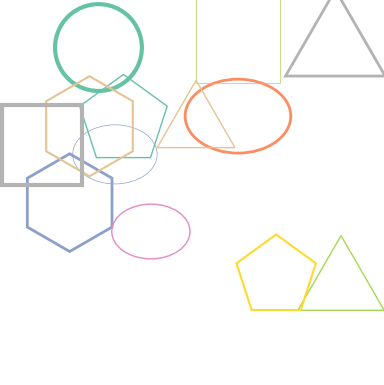[{"shape": "circle", "thickness": 3, "radius": 0.56, "center": [0.256, 0.876]}, {"shape": "pentagon", "thickness": 1, "radius": 0.6, "center": [0.321, 0.687]}, {"shape": "oval", "thickness": 2, "radius": 0.69, "center": [0.618, 0.698]}, {"shape": "oval", "thickness": 0.5, "radius": 0.55, "center": [0.299, 0.599]}, {"shape": "hexagon", "thickness": 2, "radius": 0.63, "center": [0.181, 0.474]}, {"shape": "oval", "thickness": 1, "radius": 0.51, "center": [0.392, 0.399]}, {"shape": "square", "thickness": 0.5, "radius": 0.54, "center": [0.617, 0.894]}, {"shape": "triangle", "thickness": 1, "radius": 0.65, "center": [0.886, 0.259]}, {"shape": "pentagon", "thickness": 1.5, "radius": 0.54, "center": [0.717, 0.282]}, {"shape": "triangle", "thickness": 1, "radius": 0.58, "center": [0.509, 0.675]}, {"shape": "hexagon", "thickness": 1.5, "radius": 0.65, "center": [0.232, 0.672]}, {"shape": "square", "thickness": 3, "radius": 0.52, "center": [0.109, 0.624]}, {"shape": "triangle", "thickness": 2, "radius": 0.75, "center": [0.871, 0.877]}]